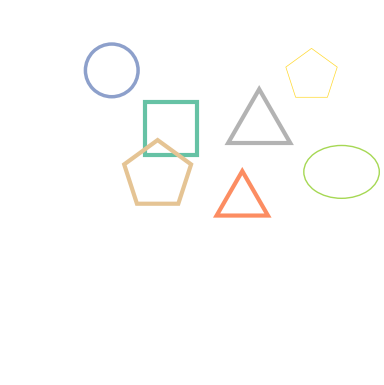[{"shape": "square", "thickness": 3, "radius": 0.34, "center": [0.444, 0.666]}, {"shape": "triangle", "thickness": 3, "radius": 0.38, "center": [0.629, 0.479]}, {"shape": "circle", "thickness": 2.5, "radius": 0.34, "center": [0.29, 0.817]}, {"shape": "oval", "thickness": 1, "radius": 0.49, "center": [0.887, 0.554]}, {"shape": "pentagon", "thickness": 0.5, "radius": 0.35, "center": [0.809, 0.804]}, {"shape": "pentagon", "thickness": 3, "radius": 0.46, "center": [0.409, 0.545]}, {"shape": "triangle", "thickness": 3, "radius": 0.47, "center": [0.673, 0.675]}]